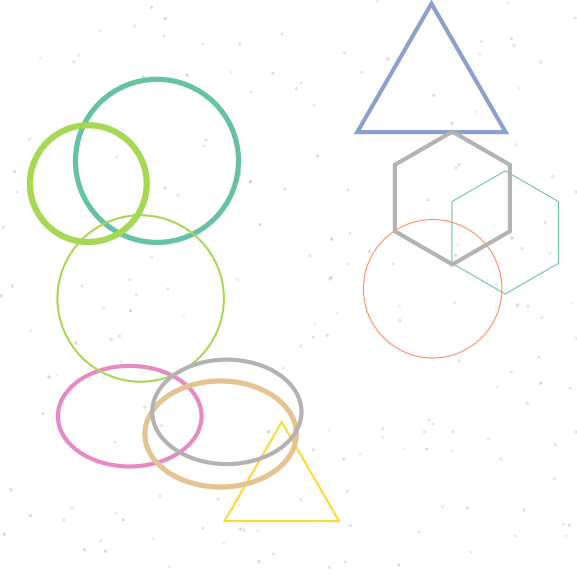[{"shape": "hexagon", "thickness": 0.5, "radius": 0.53, "center": [0.875, 0.597]}, {"shape": "circle", "thickness": 2.5, "radius": 0.71, "center": [0.272, 0.721]}, {"shape": "circle", "thickness": 0.5, "radius": 0.6, "center": [0.749, 0.499]}, {"shape": "triangle", "thickness": 2, "radius": 0.74, "center": [0.747, 0.845]}, {"shape": "oval", "thickness": 2, "radius": 0.62, "center": [0.225, 0.278]}, {"shape": "circle", "thickness": 3, "radius": 0.51, "center": [0.153, 0.681]}, {"shape": "circle", "thickness": 1, "radius": 0.72, "center": [0.244, 0.482]}, {"shape": "triangle", "thickness": 1, "radius": 0.57, "center": [0.488, 0.154]}, {"shape": "oval", "thickness": 2.5, "radius": 0.66, "center": [0.382, 0.248]}, {"shape": "oval", "thickness": 2, "radius": 0.65, "center": [0.393, 0.286]}, {"shape": "hexagon", "thickness": 2, "radius": 0.57, "center": [0.783, 0.656]}]